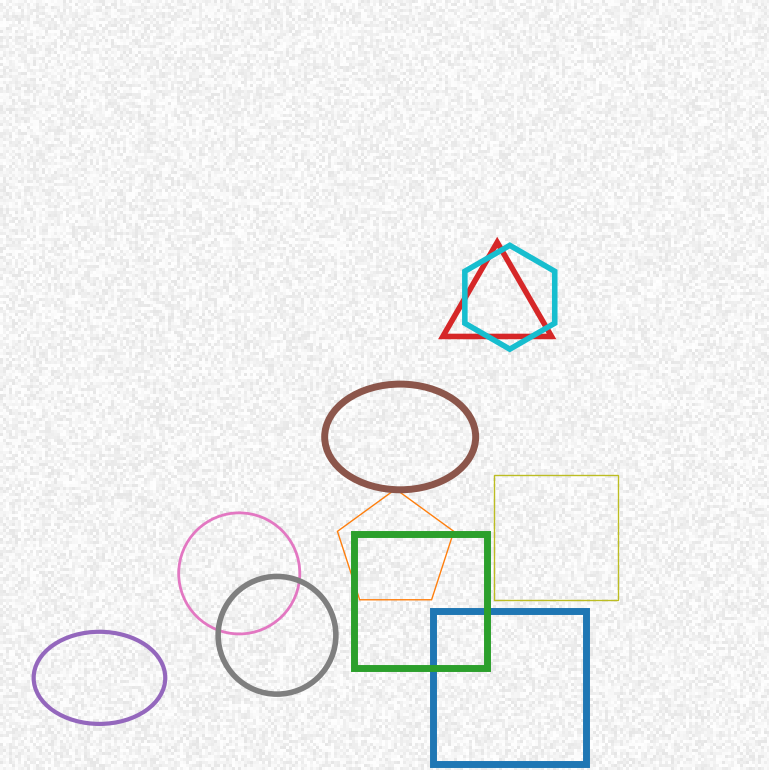[{"shape": "square", "thickness": 2.5, "radius": 0.5, "center": [0.662, 0.107]}, {"shape": "pentagon", "thickness": 0.5, "radius": 0.4, "center": [0.514, 0.285]}, {"shape": "square", "thickness": 2.5, "radius": 0.43, "center": [0.546, 0.219]}, {"shape": "triangle", "thickness": 2, "radius": 0.41, "center": [0.646, 0.604]}, {"shape": "oval", "thickness": 1.5, "radius": 0.43, "center": [0.129, 0.12]}, {"shape": "oval", "thickness": 2.5, "radius": 0.49, "center": [0.52, 0.433]}, {"shape": "circle", "thickness": 1, "radius": 0.39, "center": [0.311, 0.255]}, {"shape": "circle", "thickness": 2, "radius": 0.38, "center": [0.36, 0.175]}, {"shape": "square", "thickness": 0.5, "radius": 0.41, "center": [0.722, 0.302]}, {"shape": "hexagon", "thickness": 2, "radius": 0.34, "center": [0.662, 0.614]}]